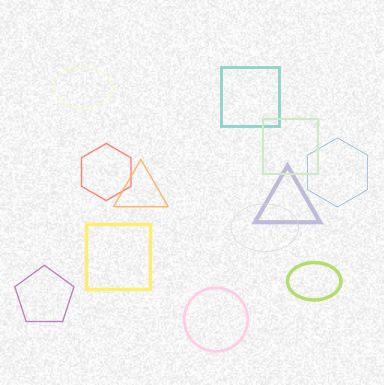[{"shape": "square", "thickness": 2, "radius": 0.38, "center": [0.649, 0.75]}, {"shape": "oval", "thickness": 0.5, "radius": 0.38, "center": [0.216, 0.773]}, {"shape": "triangle", "thickness": 3, "radius": 0.49, "center": [0.747, 0.472]}, {"shape": "hexagon", "thickness": 1, "radius": 0.37, "center": [0.276, 0.553]}, {"shape": "hexagon", "thickness": 0.5, "radius": 0.45, "center": [0.877, 0.552]}, {"shape": "triangle", "thickness": 1, "radius": 0.41, "center": [0.366, 0.504]}, {"shape": "oval", "thickness": 2.5, "radius": 0.35, "center": [0.816, 0.27]}, {"shape": "circle", "thickness": 2, "radius": 0.41, "center": [0.561, 0.17]}, {"shape": "oval", "thickness": 0.5, "radius": 0.44, "center": [0.688, 0.409]}, {"shape": "pentagon", "thickness": 1, "radius": 0.4, "center": [0.115, 0.23]}, {"shape": "square", "thickness": 1.5, "radius": 0.36, "center": [0.755, 0.619]}, {"shape": "square", "thickness": 2.5, "radius": 0.42, "center": [0.306, 0.333]}]